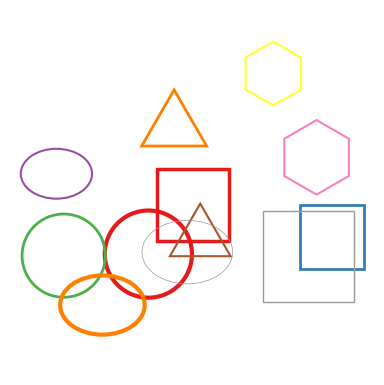[{"shape": "square", "thickness": 2.5, "radius": 0.47, "center": [0.501, 0.467]}, {"shape": "circle", "thickness": 3, "radius": 0.57, "center": [0.385, 0.34]}, {"shape": "square", "thickness": 2, "radius": 0.41, "center": [0.862, 0.385]}, {"shape": "circle", "thickness": 2, "radius": 0.54, "center": [0.165, 0.336]}, {"shape": "oval", "thickness": 1.5, "radius": 0.46, "center": [0.147, 0.549]}, {"shape": "triangle", "thickness": 2, "radius": 0.49, "center": [0.452, 0.669]}, {"shape": "oval", "thickness": 3, "radius": 0.55, "center": [0.266, 0.208]}, {"shape": "hexagon", "thickness": 1.5, "radius": 0.42, "center": [0.71, 0.809]}, {"shape": "triangle", "thickness": 1.5, "radius": 0.46, "center": [0.52, 0.38]}, {"shape": "hexagon", "thickness": 1.5, "radius": 0.48, "center": [0.822, 0.591]}, {"shape": "square", "thickness": 1, "radius": 0.59, "center": [0.802, 0.333]}, {"shape": "oval", "thickness": 0.5, "radius": 0.59, "center": [0.487, 0.345]}]